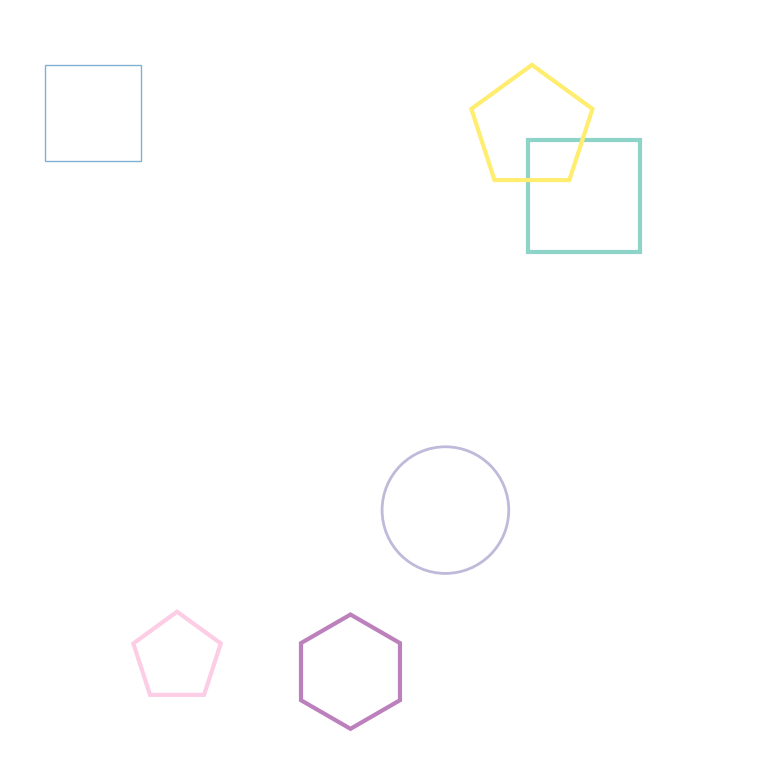[{"shape": "square", "thickness": 1.5, "radius": 0.36, "center": [0.759, 0.745]}, {"shape": "circle", "thickness": 1, "radius": 0.41, "center": [0.578, 0.338]}, {"shape": "square", "thickness": 0.5, "radius": 0.31, "center": [0.121, 0.853]}, {"shape": "pentagon", "thickness": 1.5, "radius": 0.3, "center": [0.23, 0.146]}, {"shape": "hexagon", "thickness": 1.5, "radius": 0.37, "center": [0.455, 0.128]}, {"shape": "pentagon", "thickness": 1.5, "radius": 0.41, "center": [0.691, 0.833]}]